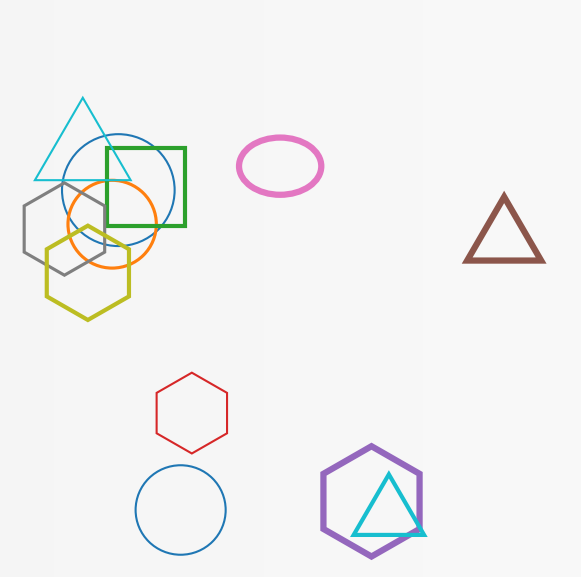[{"shape": "circle", "thickness": 1, "radius": 0.48, "center": [0.204, 0.67]}, {"shape": "circle", "thickness": 1, "radius": 0.39, "center": [0.311, 0.116]}, {"shape": "circle", "thickness": 1.5, "radius": 0.38, "center": [0.193, 0.611]}, {"shape": "square", "thickness": 2, "radius": 0.34, "center": [0.251, 0.676]}, {"shape": "hexagon", "thickness": 1, "radius": 0.35, "center": [0.33, 0.284]}, {"shape": "hexagon", "thickness": 3, "radius": 0.48, "center": [0.639, 0.131]}, {"shape": "triangle", "thickness": 3, "radius": 0.37, "center": [0.867, 0.585]}, {"shape": "oval", "thickness": 3, "radius": 0.35, "center": [0.482, 0.711]}, {"shape": "hexagon", "thickness": 1.5, "radius": 0.4, "center": [0.111, 0.603]}, {"shape": "hexagon", "thickness": 2, "radius": 0.41, "center": [0.151, 0.527]}, {"shape": "triangle", "thickness": 2, "radius": 0.35, "center": [0.669, 0.108]}, {"shape": "triangle", "thickness": 1, "radius": 0.48, "center": [0.142, 0.735]}]